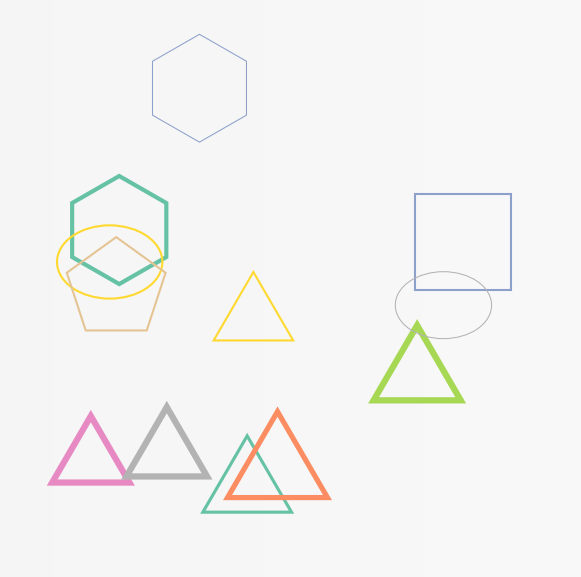[{"shape": "triangle", "thickness": 1.5, "radius": 0.44, "center": [0.425, 0.156]}, {"shape": "hexagon", "thickness": 2, "radius": 0.47, "center": [0.205, 0.601]}, {"shape": "triangle", "thickness": 2.5, "radius": 0.5, "center": [0.477, 0.187]}, {"shape": "square", "thickness": 1, "radius": 0.41, "center": [0.796, 0.58]}, {"shape": "hexagon", "thickness": 0.5, "radius": 0.47, "center": [0.343, 0.846]}, {"shape": "triangle", "thickness": 3, "radius": 0.38, "center": [0.156, 0.202]}, {"shape": "triangle", "thickness": 3, "radius": 0.43, "center": [0.718, 0.349]}, {"shape": "triangle", "thickness": 1, "radius": 0.4, "center": [0.436, 0.449]}, {"shape": "oval", "thickness": 1, "radius": 0.45, "center": [0.189, 0.545]}, {"shape": "pentagon", "thickness": 1, "radius": 0.45, "center": [0.2, 0.499]}, {"shape": "oval", "thickness": 0.5, "radius": 0.41, "center": [0.763, 0.471]}, {"shape": "triangle", "thickness": 3, "radius": 0.4, "center": [0.287, 0.214]}]